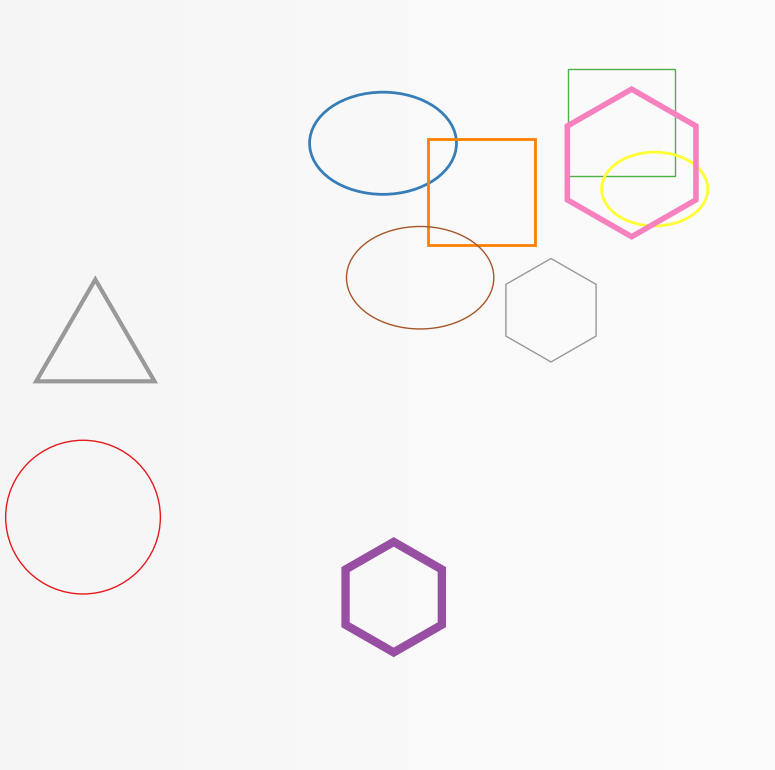[{"shape": "circle", "thickness": 0.5, "radius": 0.5, "center": [0.107, 0.328]}, {"shape": "oval", "thickness": 1, "radius": 0.47, "center": [0.494, 0.814]}, {"shape": "square", "thickness": 0.5, "radius": 0.35, "center": [0.802, 0.841]}, {"shape": "hexagon", "thickness": 3, "radius": 0.36, "center": [0.508, 0.225]}, {"shape": "square", "thickness": 1, "radius": 0.35, "center": [0.622, 0.751]}, {"shape": "oval", "thickness": 1, "radius": 0.34, "center": [0.845, 0.754]}, {"shape": "oval", "thickness": 0.5, "radius": 0.48, "center": [0.542, 0.639]}, {"shape": "hexagon", "thickness": 2, "radius": 0.48, "center": [0.815, 0.788]}, {"shape": "triangle", "thickness": 1.5, "radius": 0.44, "center": [0.123, 0.549]}, {"shape": "hexagon", "thickness": 0.5, "radius": 0.34, "center": [0.711, 0.597]}]